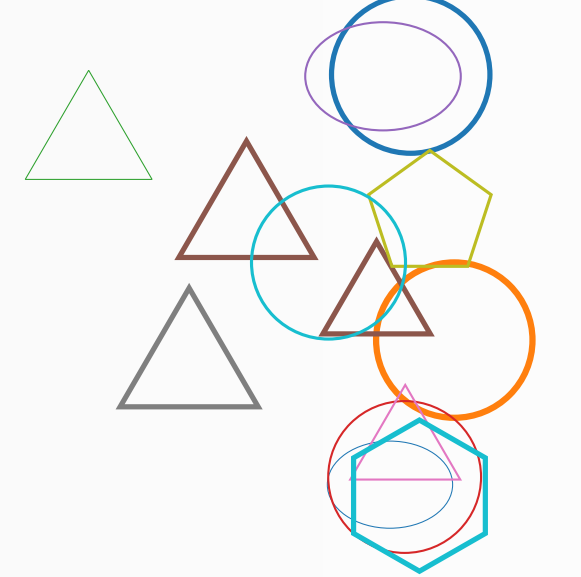[{"shape": "circle", "thickness": 2.5, "radius": 0.68, "center": [0.707, 0.87]}, {"shape": "oval", "thickness": 0.5, "radius": 0.54, "center": [0.671, 0.16]}, {"shape": "circle", "thickness": 3, "radius": 0.67, "center": [0.782, 0.41]}, {"shape": "triangle", "thickness": 0.5, "radius": 0.63, "center": [0.153, 0.751]}, {"shape": "circle", "thickness": 1, "radius": 0.66, "center": [0.696, 0.173]}, {"shape": "oval", "thickness": 1, "radius": 0.67, "center": [0.659, 0.867]}, {"shape": "triangle", "thickness": 2.5, "radius": 0.67, "center": [0.424, 0.62]}, {"shape": "triangle", "thickness": 2.5, "radius": 0.53, "center": [0.648, 0.474]}, {"shape": "triangle", "thickness": 1, "radius": 0.55, "center": [0.697, 0.223]}, {"shape": "triangle", "thickness": 2.5, "radius": 0.69, "center": [0.325, 0.363]}, {"shape": "pentagon", "thickness": 1.5, "radius": 0.55, "center": [0.74, 0.628]}, {"shape": "circle", "thickness": 1.5, "radius": 0.66, "center": [0.565, 0.545]}, {"shape": "hexagon", "thickness": 2.5, "radius": 0.65, "center": [0.722, 0.141]}]